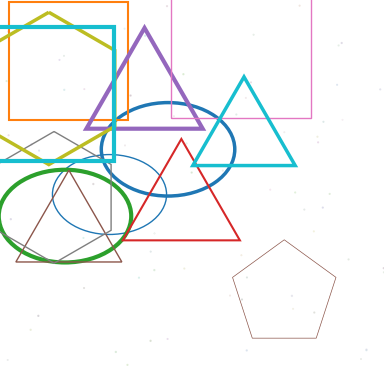[{"shape": "oval", "thickness": 2.5, "radius": 0.87, "center": [0.436, 0.612]}, {"shape": "oval", "thickness": 1, "radius": 0.74, "center": [0.284, 0.495]}, {"shape": "square", "thickness": 1.5, "radius": 0.77, "center": [0.178, 0.842]}, {"shape": "oval", "thickness": 3, "radius": 0.86, "center": [0.169, 0.439]}, {"shape": "triangle", "thickness": 1.5, "radius": 0.88, "center": [0.471, 0.463]}, {"shape": "triangle", "thickness": 3, "radius": 0.87, "center": [0.375, 0.753]}, {"shape": "pentagon", "thickness": 0.5, "radius": 0.71, "center": [0.738, 0.236]}, {"shape": "triangle", "thickness": 1, "radius": 0.79, "center": [0.179, 0.399]}, {"shape": "square", "thickness": 1, "radius": 0.91, "center": [0.625, 0.875]}, {"shape": "hexagon", "thickness": 1, "radius": 0.86, "center": [0.14, 0.487]}, {"shape": "hexagon", "thickness": 2.5, "radius": 0.99, "center": [0.127, 0.77]}, {"shape": "square", "thickness": 3, "radius": 0.87, "center": [0.122, 0.755]}, {"shape": "triangle", "thickness": 2.5, "radius": 0.77, "center": [0.634, 0.647]}]